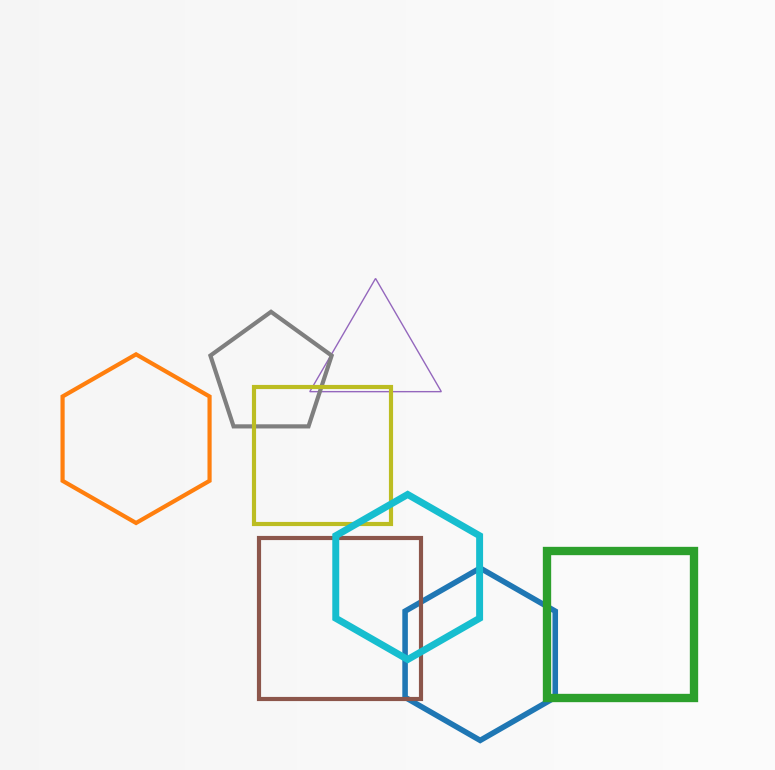[{"shape": "hexagon", "thickness": 2, "radius": 0.56, "center": [0.62, 0.15]}, {"shape": "hexagon", "thickness": 1.5, "radius": 0.55, "center": [0.176, 0.43]}, {"shape": "square", "thickness": 3, "radius": 0.48, "center": [0.8, 0.189]}, {"shape": "triangle", "thickness": 0.5, "radius": 0.49, "center": [0.485, 0.54]}, {"shape": "square", "thickness": 1.5, "radius": 0.52, "center": [0.438, 0.197]}, {"shape": "pentagon", "thickness": 1.5, "radius": 0.41, "center": [0.35, 0.513]}, {"shape": "square", "thickness": 1.5, "radius": 0.44, "center": [0.416, 0.408]}, {"shape": "hexagon", "thickness": 2.5, "radius": 0.54, "center": [0.526, 0.251]}]